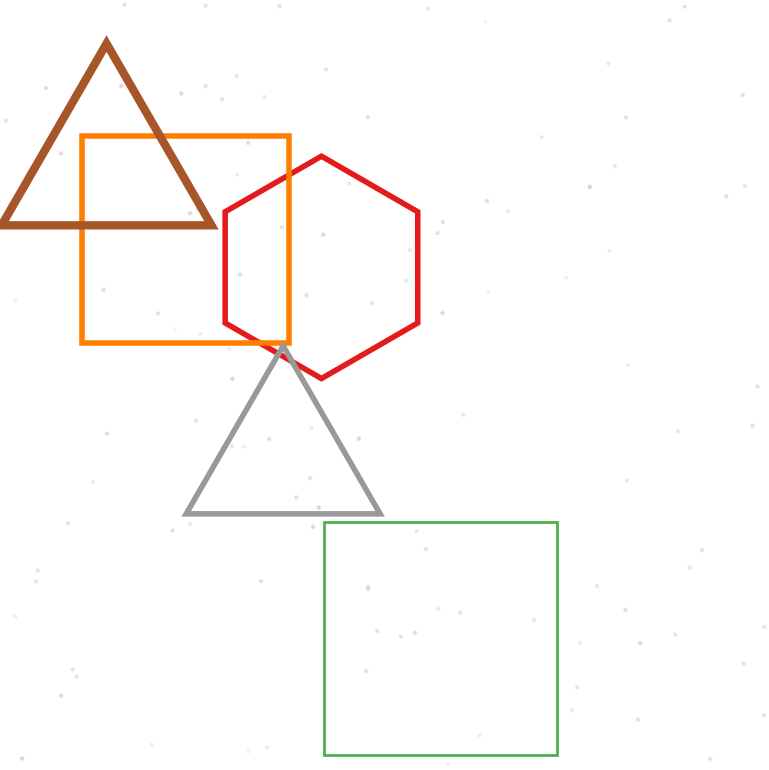[{"shape": "hexagon", "thickness": 2, "radius": 0.72, "center": [0.417, 0.653]}, {"shape": "square", "thickness": 1, "radius": 0.76, "center": [0.572, 0.171]}, {"shape": "square", "thickness": 2, "radius": 0.67, "center": [0.241, 0.689]}, {"shape": "triangle", "thickness": 3, "radius": 0.79, "center": [0.138, 0.786]}, {"shape": "triangle", "thickness": 2, "radius": 0.73, "center": [0.368, 0.405]}]